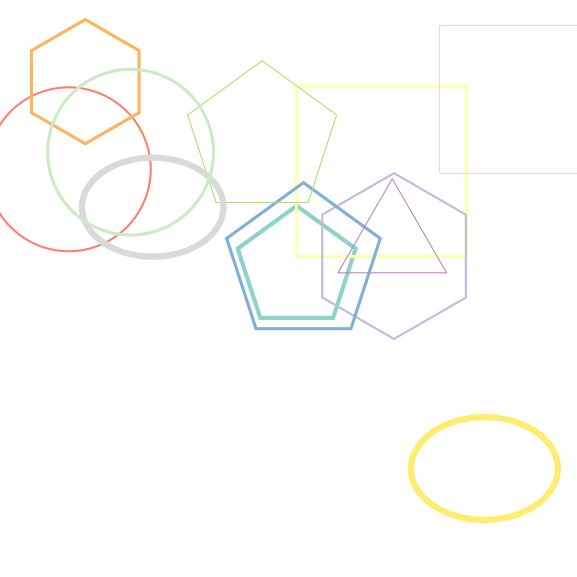[{"shape": "pentagon", "thickness": 2, "radius": 0.54, "center": [0.514, 0.535]}, {"shape": "square", "thickness": 1.5, "radius": 0.74, "center": [0.659, 0.703]}, {"shape": "hexagon", "thickness": 1, "radius": 0.72, "center": [0.682, 0.556]}, {"shape": "circle", "thickness": 1, "radius": 0.71, "center": [0.119, 0.706]}, {"shape": "pentagon", "thickness": 1.5, "radius": 0.7, "center": [0.525, 0.543]}, {"shape": "hexagon", "thickness": 1.5, "radius": 0.54, "center": [0.148, 0.858]}, {"shape": "pentagon", "thickness": 0.5, "radius": 0.68, "center": [0.454, 0.758]}, {"shape": "square", "thickness": 0.5, "radius": 0.64, "center": [0.887, 0.828]}, {"shape": "oval", "thickness": 3, "radius": 0.61, "center": [0.264, 0.64]}, {"shape": "triangle", "thickness": 0.5, "radius": 0.54, "center": [0.679, 0.581]}, {"shape": "circle", "thickness": 1.5, "radius": 0.72, "center": [0.226, 0.736]}, {"shape": "oval", "thickness": 3, "radius": 0.64, "center": [0.839, 0.188]}]